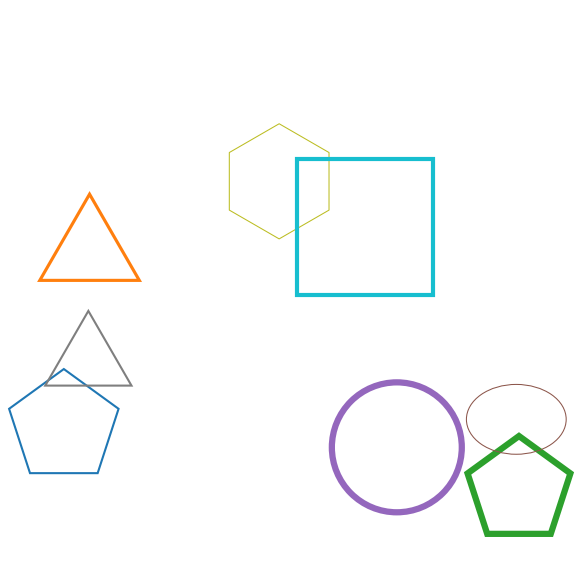[{"shape": "pentagon", "thickness": 1, "radius": 0.5, "center": [0.111, 0.26]}, {"shape": "triangle", "thickness": 1.5, "radius": 0.5, "center": [0.155, 0.563]}, {"shape": "pentagon", "thickness": 3, "radius": 0.47, "center": [0.899, 0.15]}, {"shape": "circle", "thickness": 3, "radius": 0.56, "center": [0.687, 0.225]}, {"shape": "oval", "thickness": 0.5, "radius": 0.43, "center": [0.894, 0.273]}, {"shape": "triangle", "thickness": 1, "radius": 0.43, "center": [0.153, 0.375]}, {"shape": "hexagon", "thickness": 0.5, "radius": 0.5, "center": [0.483, 0.685]}, {"shape": "square", "thickness": 2, "radius": 0.59, "center": [0.632, 0.606]}]